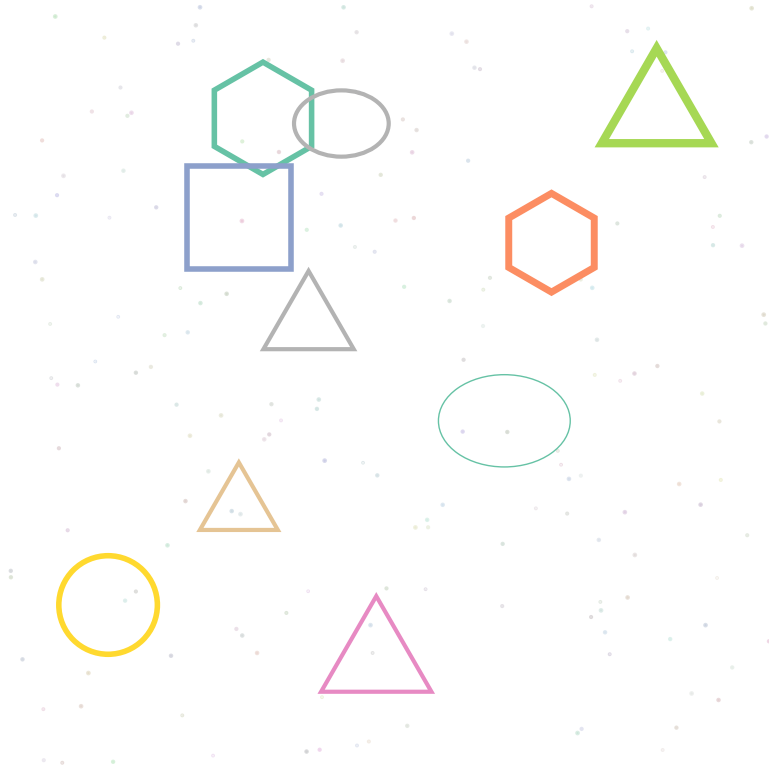[{"shape": "oval", "thickness": 0.5, "radius": 0.43, "center": [0.655, 0.453]}, {"shape": "hexagon", "thickness": 2, "radius": 0.36, "center": [0.342, 0.846]}, {"shape": "hexagon", "thickness": 2.5, "radius": 0.32, "center": [0.716, 0.685]}, {"shape": "square", "thickness": 2, "radius": 0.34, "center": [0.31, 0.718]}, {"shape": "triangle", "thickness": 1.5, "radius": 0.41, "center": [0.489, 0.143]}, {"shape": "triangle", "thickness": 3, "radius": 0.41, "center": [0.853, 0.855]}, {"shape": "circle", "thickness": 2, "radius": 0.32, "center": [0.14, 0.214]}, {"shape": "triangle", "thickness": 1.5, "radius": 0.29, "center": [0.31, 0.341]}, {"shape": "triangle", "thickness": 1.5, "radius": 0.34, "center": [0.401, 0.58]}, {"shape": "oval", "thickness": 1.5, "radius": 0.31, "center": [0.443, 0.84]}]